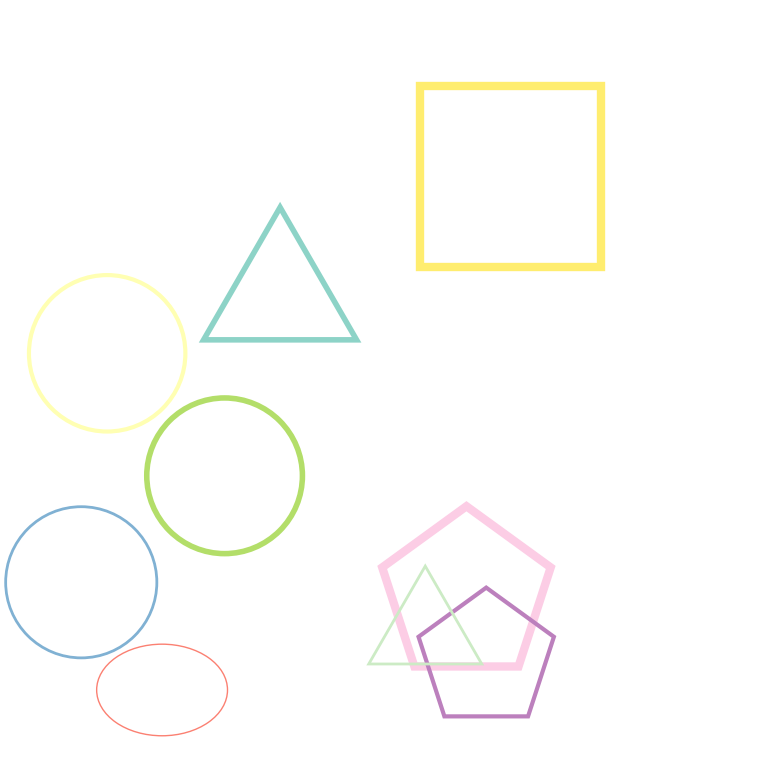[{"shape": "triangle", "thickness": 2, "radius": 0.57, "center": [0.364, 0.616]}, {"shape": "circle", "thickness": 1.5, "radius": 0.51, "center": [0.139, 0.541]}, {"shape": "oval", "thickness": 0.5, "radius": 0.42, "center": [0.21, 0.104]}, {"shape": "circle", "thickness": 1, "radius": 0.49, "center": [0.106, 0.244]}, {"shape": "circle", "thickness": 2, "radius": 0.51, "center": [0.292, 0.382]}, {"shape": "pentagon", "thickness": 3, "radius": 0.58, "center": [0.606, 0.228]}, {"shape": "pentagon", "thickness": 1.5, "radius": 0.46, "center": [0.631, 0.144]}, {"shape": "triangle", "thickness": 1, "radius": 0.42, "center": [0.552, 0.18]}, {"shape": "square", "thickness": 3, "radius": 0.59, "center": [0.663, 0.77]}]